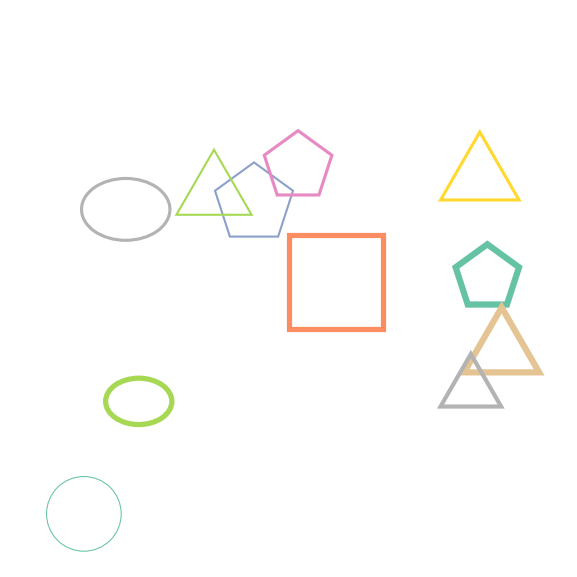[{"shape": "pentagon", "thickness": 3, "radius": 0.29, "center": [0.844, 0.518]}, {"shape": "circle", "thickness": 0.5, "radius": 0.32, "center": [0.145, 0.109]}, {"shape": "square", "thickness": 2.5, "radius": 0.41, "center": [0.582, 0.511]}, {"shape": "pentagon", "thickness": 1, "radius": 0.36, "center": [0.44, 0.647]}, {"shape": "pentagon", "thickness": 1.5, "radius": 0.31, "center": [0.516, 0.711]}, {"shape": "triangle", "thickness": 1, "radius": 0.38, "center": [0.371, 0.665]}, {"shape": "oval", "thickness": 2.5, "radius": 0.29, "center": [0.24, 0.304]}, {"shape": "triangle", "thickness": 1.5, "radius": 0.39, "center": [0.831, 0.692]}, {"shape": "triangle", "thickness": 3, "radius": 0.37, "center": [0.869, 0.392]}, {"shape": "triangle", "thickness": 2, "radius": 0.3, "center": [0.815, 0.325]}, {"shape": "oval", "thickness": 1.5, "radius": 0.38, "center": [0.218, 0.637]}]